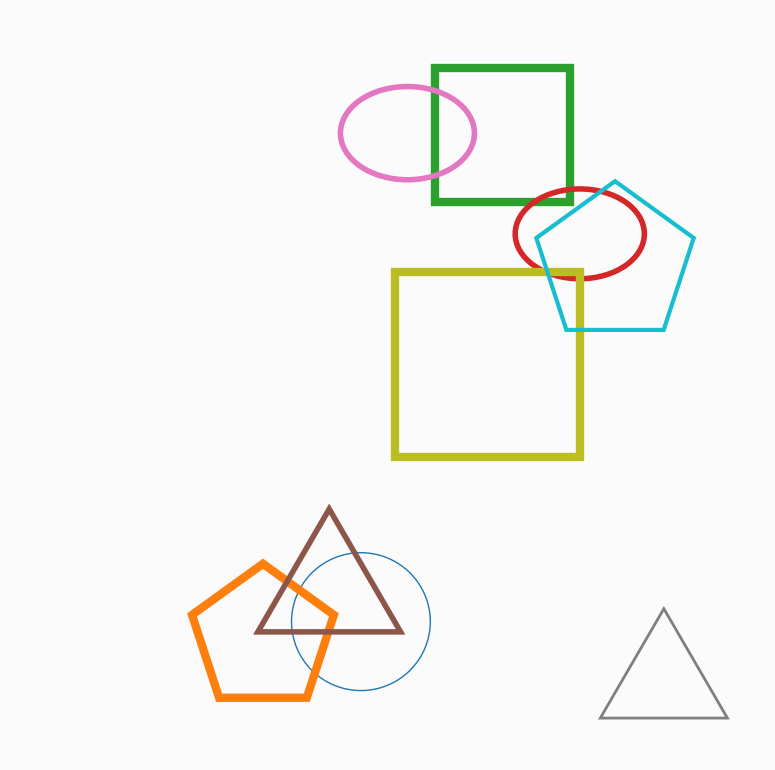[{"shape": "circle", "thickness": 0.5, "radius": 0.45, "center": [0.466, 0.193]}, {"shape": "pentagon", "thickness": 3, "radius": 0.48, "center": [0.339, 0.172]}, {"shape": "square", "thickness": 3, "radius": 0.44, "center": [0.648, 0.825]}, {"shape": "oval", "thickness": 2, "radius": 0.42, "center": [0.748, 0.696]}, {"shape": "triangle", "thickness": 2, "radius": 0.53, "center": [0.425, 0.233]}, {"shape": "oval", "thickness": 2, "radius": 0.43, "center": [0.526, 0.827]}, {"shape": "triangle", "thickness": 1, "radius": 0.47, "center": [0.857, 0.115]}, {"shape": "square", "thickness": 3, "radius": 0.6, "center": [0.629, 0.527]}, {"shape": "pentagon", "thickness": 1.5, "radius": 0.53, "center": [0.794, 0.658]}]